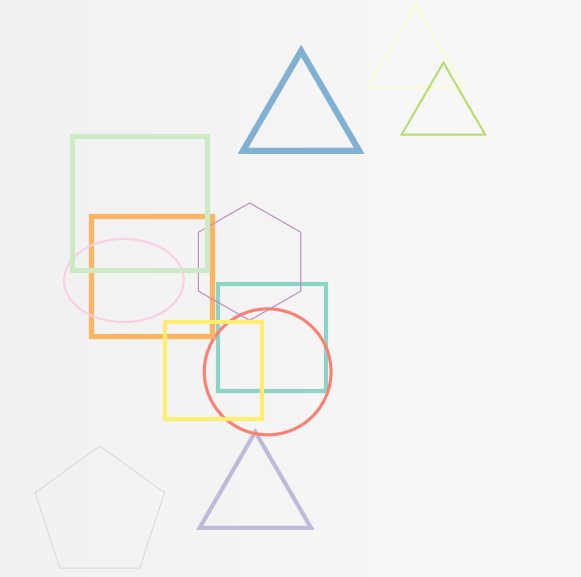[{"shape": "square", "thickness": 2, "radius": 0.47, "center": [0.468, 0.415]}, {"shape": "triangle", "thickness": 0.5, "radius": 0.48, "center": [0.715, 0.895]}, {"shape": "triangle", "thickness": 2, "radius": 0.55, "center": [0.439, 0.141]}, {"shape": "circle", "thickness": 1.5, "radius": 0.55, "center": [0.461, 0.355]}, {"shape": "triangle", "thickness": 3, "radius": 0.58, "center": [0.518, 0.796]}, {"shape": "square", "thickness": 2.5, "radius": 0.52, "center": [0.26, 0.521]}, {"shape": "triangle", "thickness": 1, "radius": 0.42, "center": [0.763, 0.808]}, {"shape": "oval", "thickness": 1, "radius": 0.51, "center": [0.213, 0.513]}, {"shape": "pentagon", "thickness": 0.5, "radius": 0.58, "center": [0.172, 0.11]}, {"shape": "hexagon", "thickness": 0.5, "radius": 0.51, "center": [0.429, 0.546]}, {"shape": "square", "thickness": 2.5, "radius": 0.58, "center": [0.24, 0.647]}, {"shape": "square", "thickness": 2, "radius": 0.42, "center": [0.367, 0.357]}]